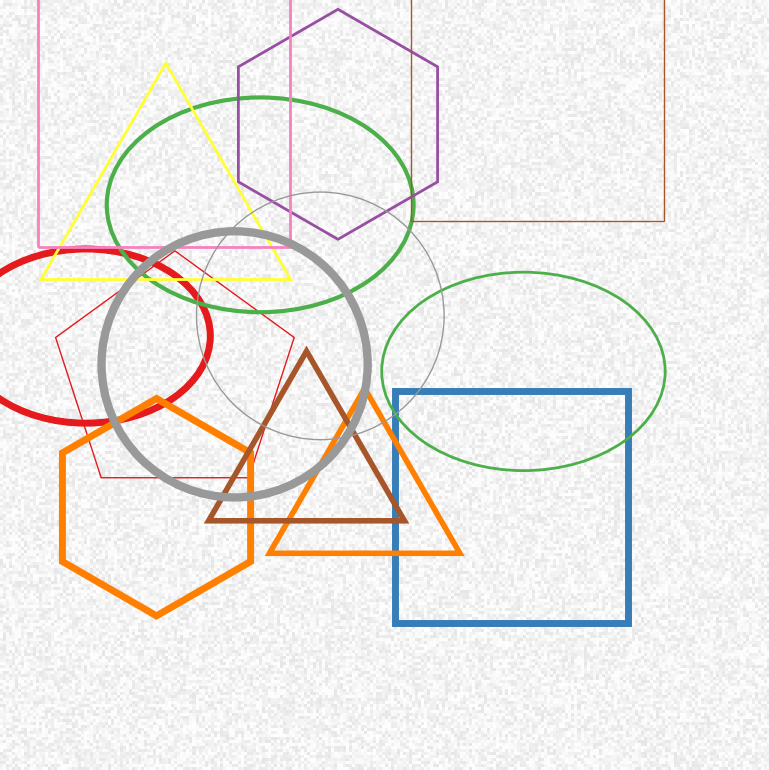[{"shape": "oval", "thickness": 2.5, "radius": 0.81, "center": [0.112, 0.564]}, {"shape": "pentagon", "thickness": 0.5, "radius": 0.81, "center": [0.227, 0.511]}, {"shape": "square", "thickness": 2.5, "radius": 0.76, "center": [0.664, 0.341]}, {"shape": "oval", "thickness": 1.5, "radius": 1.0, "center": [0.338, 0.734]}, {"shape": "oval", "thickness": 1, "radius": 0.92, "center": [0.68, 0.518]}, {"shape": "hexagon", "thickness": 1, "radius": 0.75, "center": [0.439, 0.839]}, {"shape": "triangle", "thickness": 2, "radius": 0.71, "center": [0.474, 0.353]}, {"shape": "hexagon", "thickness": 2.5, "radius": 0.71, "center": [0.203, 0.341]}, {"shape": "triangle", "thickness": 1, "radius": 0.94, "center": [0.215, 0.731]}, {"shape": "triangle", "thickness": 2, "radius": 0.73, "center": [0.398, 0.397]}, {"shape": "square", "thickness": 0.5, "radius": 0.82, "center": [0.698, 0.877]}, {"shape": "square", "thickness": 1, "radius": 0.82, "center": [0.213, 0.843]}, {"shape": "circle", "thickness": 0.5, "radius": 0.8, "center": [0.416, 0.59]}, {"shape": "circle", "thickness": 3, "radius": 0.86, "center": [0.305, 0.527]}]